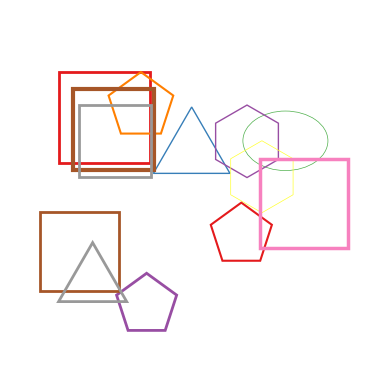[{"shape": "pentagon", "thickness": 1.5, "radius": 0.42, "center": [0.627, 0.39]}, {"shape": "square", "thickness": 2, "radius": 0.59, "center": [0.271, 0.695]}, {"shape": "triangle", "thickness": 1, "radius": 0.57, "center": [0.498, 0.607]}, {"shape": "oval", "thickness": 0.5, "radius": 0.55, "center": [0.741, 0.634]}, {"shape": "hexagon", "thickness": 1, "radius": 0.47, "center": [0.642, 0.633]}, {"shape": "pentagon", "thickness": 2, "radius": 0.41, "center": [0.381, 0.208]}, {"shape": "pentagon", "thickness": 1.5, "radius": 0.44, "center": [0.366, 0.725]}, {"shape": "hexagon", "thickness": 0.5, "radius": 0.47, "center": [0.68, 0.541]}, {"shape": "square", "thickness": 3, "radius": 0.53, "center": [0.294, 0.663]}, {"shape": "square", "thickness": 2, "radius": 0.52, "center": [0.206, 0.347]}, {"shape": "square", "thickness": 2.5, "radius": 0.58, "center": [0.79, 0.472]}, {"shape": "triangle", "thickness": 2, "radius": 0.51, "center": [0.241, 0.268]}, {"shape": "square", "thickness": 2, "radius": 0.47, "center": [0.298, 0.633]}]